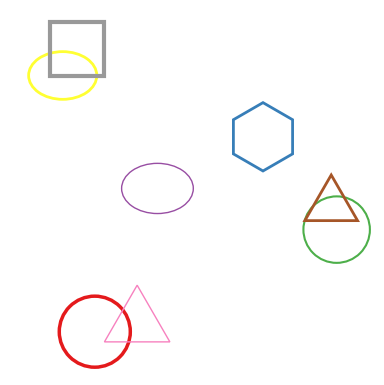[{"shape": "circle", "thickness": 2.5, "radius": 0.46, "center": [0.246, 0.138]}, {"shape": "hexagon", "thickness": 2, "radius": 0.44, "center": [0.683, 0.645]}, {"shape": "circle", "thickness": 1.5, "radius": 0.43, "center": [0.874, 0.404]}, {"shape": "oval", "thickness": 1, "radius": 0.47, "center": [0.409, 0.511]}, {"shape": "oval", "thickness": 2, "radius": 0.44, "center": [0.163, 0.804]}, {"shape": "triangle", "thickness": 2, "radius": 0.4, "center": [0.86, 0.466]}, {"shape": "triangle", "thickness": 1, "radius": 0.49, "center": [0.356, 0.161]}, {"shape": "square", "thickness": 3, "radius": 0.35, "center": [0.2, 0.873]}]